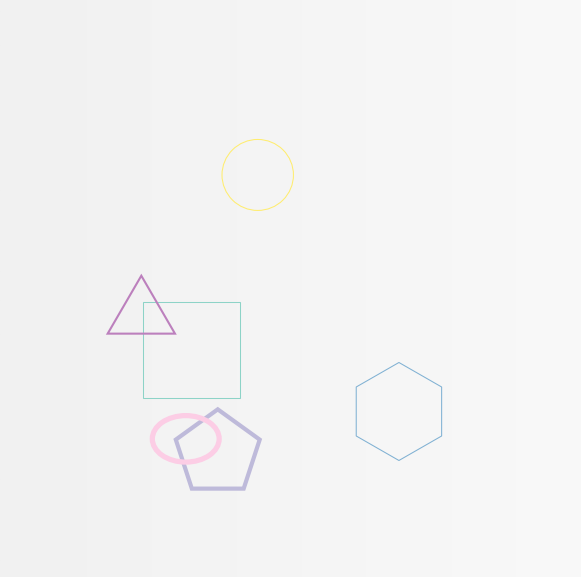[{"shape": "square", "thickness": 0.5, "radius": 0.41, "center": [0.329, 0.393]}, {"shape": "pentagon", "thickness": 2, "radius": 0.38, "center": [0.375, 0.214]}, {"shape": "hexagon", "thickness": 0.5, "radius": 0.42, "center": [0.686, 0.287]}, {"shape": "oval", "thickness": 2.5, "radius": 0.29, "center": [0.32, 0.239]}, {"shape": "triangle", "thickness": 1, "radius": 0.33, "center": [0.243, 0.455]}, {"shape": "circle", "thickness": 0.5, "radius": 0.31, "center": [0.443, 0.696]}]